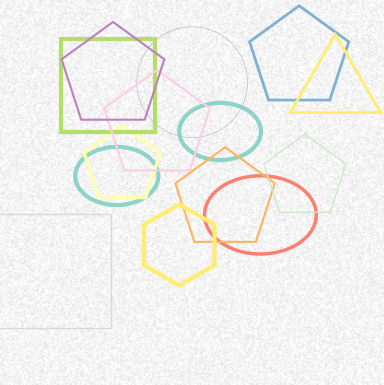[{"shape": "oval", "thickness": 3, "radius": 0.54, "center": [0.303, 0.543]}, {"shape": "oval", "thickness": 3, "radius": 0.53, "center": [0.572, 0.659]}, {"shape": "pentagon", "thickness": 2.5, "radius": 0.52, "center": [0.317, 0.571]}, {"shape": "circle", "thickness": 0.5, "radius": 0.72, "center": [0.499, 0.787]}, {"shape": "oval", "thickness": 2.5, "radius": 0.73, "center": [0.676, 0.442]}, {"shape": "pentagon", "thickness": 2, "radius": 0.68, "center": [0.777, 0.85]}, {"shape": "pentagon", "thickness": 1.5, "radius": 0.68, "center": [0.585, 0.482]}, {"shape": "square", "thickness": 3, "radius": 0.61, "center": [0.281, 0.778]}, {"shape": "pentagon", "thickness": 1.5, "radius": 0.72, "center": [0.408, 0.674]}, {"shape": "square", "thickness": 1, "radius": 0.74, "center": [0.14, 0.297]}, {"shape": "pentagon", "thickness": 1.5, "radius": 0.7, "center": [0.293, 0.803]}, {"shape": "pentagon", "thickness": 1, "radius": 0.56, "center": [0.792, 0.539]}, {"shape": "triangle", "thickness": 2, "radius": 0.68, "center": [0.871, 0.775]}, {"shape": "hexagon", "thickness": 3, "radius": 0.53, "center": [0.466, 0.364]}]